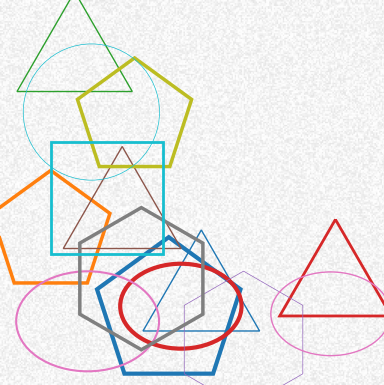[{"shape": "triangle", "thickness": 1, "radius": 0.87, "center": [0.523, 0.228]}, {"shape": "pentagon", "thickness": 3, "radius": 0.98, "center": [0.438, 0.188]}, {"shape": "pentagon", "thickness": 2.5, "radius": 0.81, "center": [0.132, 0.396]}, {"shape": "triangle", "thickness": 1, "radius": 0.86, "center": [0.194, 0.849]}, {"shape": "triangle", "thickness": 2, "radius": 0.84, "center": [0.871, 0.263]}, {"shape": "oval", "thickness": 3, "radius": 0.79, "center": [0.47, 0.205]}, {"shape": "hexagon", "thickness": 0.5, "radius": 0.89, "center": [0.633, 0.118]}, {"shape": "triangle", "thickness": 1, "radius": 0.88, "center": [0.317, 0.443]}, {"shape": "oval", "thickness": 1.5, "radius": 0.93, "center": [0.228, 0.165]}, {"shape": "oval", "thickness": 1, "radius": 0.78, "center": [0.859, 0.185]}, {"shape": "hexagon", "thickness": 2.5, "radius": 0.92, "center": [0.367, 0.276]}, {"shape": "pentagon", "thickness": 2.5, "radius": 0.78, "center": [0.349, 0.694]}, {"shape": "circle", "thickness": 0.5, "radius": 0.88, "center": [0.237, 0.709]}, {"shape": "square", "thickness": 2, "radius": 0.73, "center": [0.278, 0.485]}]